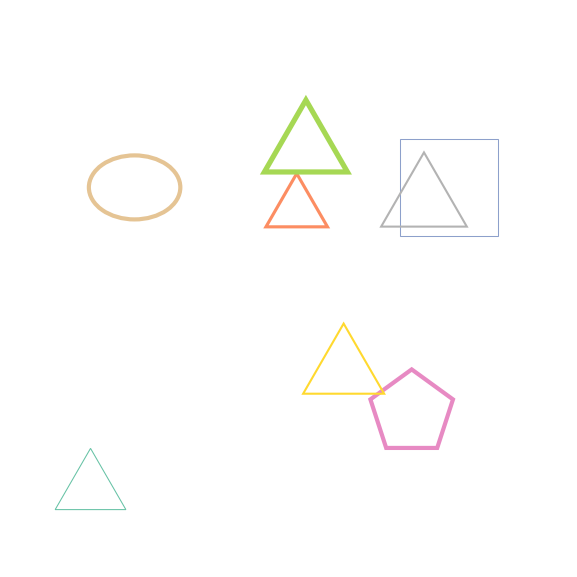[{"shape": "triangle", "thickness": 0.5, "radius": 0.35, "center": [0.157, 0.152]}, {"shape": "triangle", "thickness": 1.5, "radius": 0.31, "center": [0.514, 0.637]}, {"shape": "square", "thickness": 0.5, "radius": 0.42, "center": [0.777, 0.674]}, {"shape": "pentagon", "thickness": 2, "radius": 0.38, "center": [0.713, 0.284]}, {"shape": "triangle", "thickness": 2.5, "radius": 0.42, "center": [0.53, 0.743]}, {"shape": "triangle", "thickness": 1, "radius": 0.4, "center": [0.595, 0.358]}, {"shape": "oval", "thickness": 2, "radius": 0.4, "center": [0.233, 0.675]}, {"shape": "triangle", "thickness": 1, "radius": 0.43, "center": [0.734, 0.65]}]